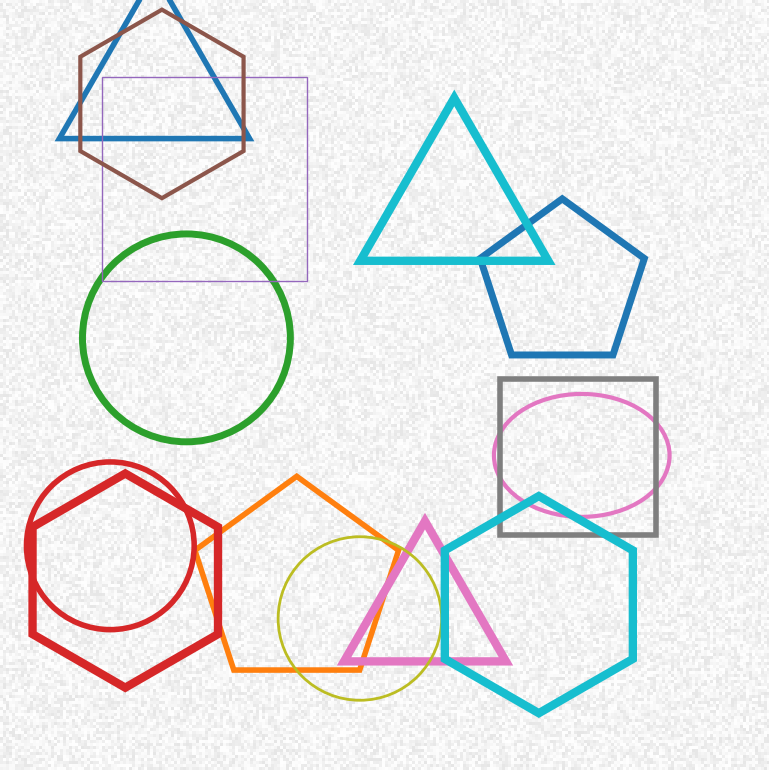[{"shape": "pentagon", "thickness": 2.5, "radius": 0.56, "center": [0.73, 0.63]}, {"shape": "triangle", "thickness": 2, "radius": 0.71, "center": [0.201, 0.891]}, {"shape": "pentagon", "thickness": 2, "radius": 0.7, "center": [0.385, 0.242]}, {"shape": "circle", "thickness": 2.5, "radius": 0.67, "center": [0.242, 0.561]}, {"shape": "circle", "thickness": 2, "radius": 0.54, "center": [0.143, 0.291]}, {"shape": "hexagon", "thickness": 3, "radius": 0.7, "center": [0.163, 0.246]}, {"shape": "square", "thickness": 0.5, "radius": 0.66, "center": [0.266, 0.768]}, {"shape": "hexagon", "thickness": 1.5, "radius": 0.61, "center": [0.21, 0.865]}, {"shape": "triangle", "thickness": 3, "radius": 0.61, "center": [0.552, 0.202]}, {"shape": "oval", "thickness": 1.5, "radius": 0.57, "center": [0.756, 0.409]}, {"shape": "square", "thickness": 2, "radius": 0.51, "center": [0.751, 0.406]}, {"shape": "circle", "thickness": 1, "radius": 0.53, "center": [0.467, 0.197]}, {"shape": "triangle", "thickness": 3, "radius": 0.71, "center": [0.59, 0.732]}, {"shape": "hexagon", "thickness": 3, "radius": 0.7, "center": [0.7, 0.215]}]